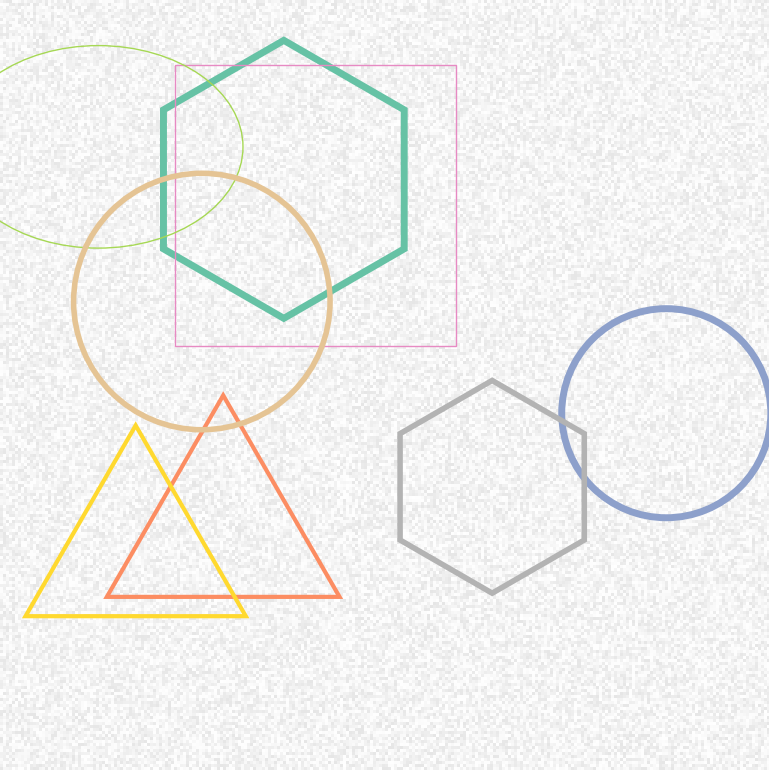[{"shape": "hexagon", "thickness": 2.5, "radius": 0.9, "center": [0.369, 0.767]}, {"shape": "triangle", "thickness": 1.5, "radius": 0.87, "center": [0.29, 0.312]}, {"shape": "circle", "thickness": 2.5, "radius": 0.68, "center": [0.865, 0.463]}, {"shape": "square", "thickness": 0.5, "radius": 0.91, "center": [0.41, 0.733]}, {"shape": "oval", "thickness": 0.5, "radius": 0.94, "center": [0.128, 0.809]}, {"shape": "triangle", "thickness": 1.5, "radius": 0.83, "center": [0.176, 0.282]}, {"shape": "circle", "thickness": 2, "radius": 0.83, "center": [0.262, 0.608]}, {"shape": "hexagon", "thickness": 2, "radius": 0.69, "center": [0.639, 0.368]}]